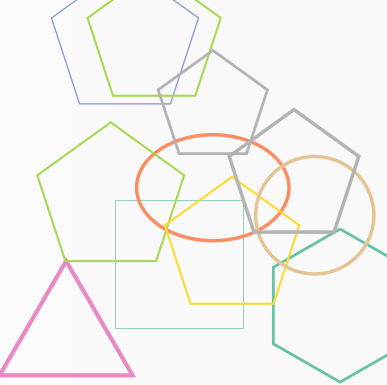[{"shape": "hexagon", "thickness": 2, "radius": 0.99, "center": [0.878, 0.206]}, {"shape": "square", "thickness": 0.5, "radius": 0.83, "center": [0.463, 0.314]}, {"shape": "oval", "thickness": 2.5, "radius": 0.98, "center": [0.549, 0.512]}, {"shape": "pentagon", "thickness": 1, "radius": 1.0, "center": [0.323, 0.892]}, {"shape": "triangle", "thickness": 3, "radius": 0.99, "center": [0.171, 0.124]}, {"shape": "pentagon", "thickness": 1.5, "radius": 1.0, "center": [0.286, 0.483]}, {"shape": "pentagon", "thickness": 1.5, "radius": 0.9, "center": [0.398, 0.897]}, {"shape": "pentagon", "thickness": 1.5, "radius": 0.91, "center": [0.599, 0.358]}, {"shape": "circle", "thickness": 2.5, "radius": 0.76, "center": [0.812, 0.441]}, {"shape": "pentagon", "thickness": 2, "radius": 0.74, "center": [0.549, 0.721]}, {"shape": "pentagon", "thickness": 2.5, "radius": 0.88, "center": [0.759, 0.539]}]